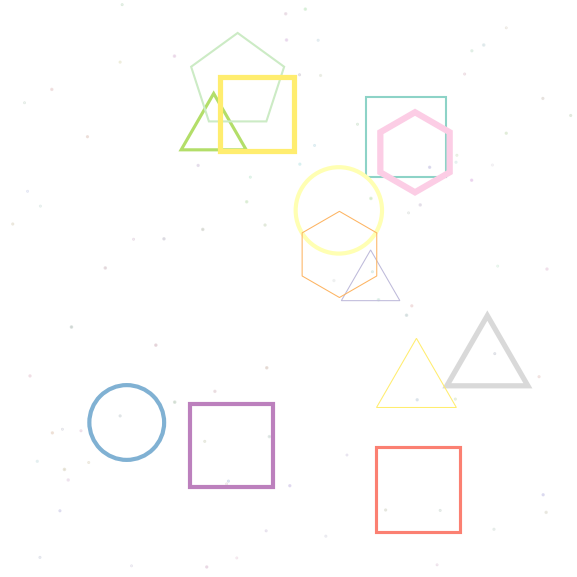[{"shape": "square", "thickness": 1, "radius": 0.35, "center": [0.703, 0.762]}, {"shape": "circle", "thickness": 2, "radius": 0.37, "center": [0.587, 0.635]}, {"shape": "triangle", "thickness": 0.5, "radius": 0.29, "center": [0.642, 0.508]}, {"shape": "square", "thickness": 1.5, "radius": 0.37, "center": [0.724, 0.151]}, {"shape": "circle", "thickness": 2, "radius": 0.32, "center": [0.219, 0.268]}, {"shape": "hexagon", "thickness": 0.5, "radius": 0.37, "center": [0.588, 0.559]}, {"shape": "triangle", "thickness": 1.5, "radius": 0.33, "center": [0.37, 0.772]}, {"shape": "hexagon", "thickness": 3, "radius": 0.35, "center": [0.719, 0.735]}, {"shape": "triangle", "thickness": 2.5, "radius": 0.41, "center": [0.844, 0.372]}, {"shape": "square", "thickness": 2, "radius": 0.36, "center": [0.401, 0.227]}, {"shape": "pentagon", "thickness": 1, "radius": 0.42, "center": [0.411, 0.857]}, {"shape": "triangle", "thickness": 0.5, "radius": 0.4, "center": [0.721, 0.333]}, {"shape": "square", "thickness": 2.5, "radius": 0.32, "center": [0.444, 0.801]}]